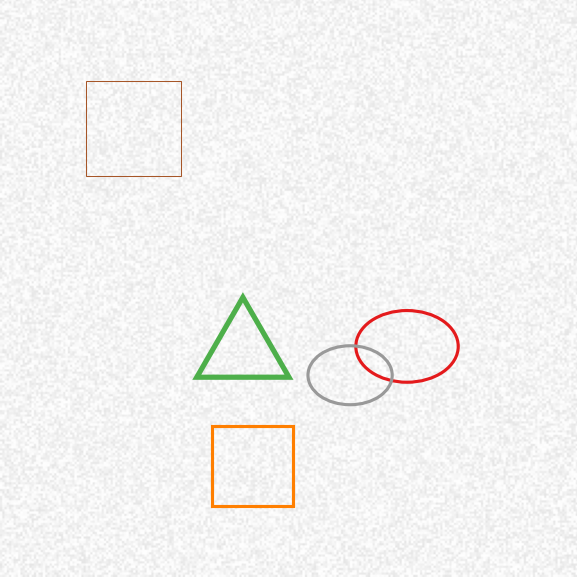[{"shape": "oval", "thickness": 1.5, "radius": 0.44, "center": [0.705, 0.399]}, {"shape": "triangle", "thickness": 2.5, "radius": 0.46, "center": [0.421, 0.392]}, {"shape": "square", "thickness": 1.5, "radius": 0.35, "center": [0.437, 0.192]}, {"shape": "square", "thickness": 0.5, "radius": 0.41, "center": [0.231, 0.777]}, {"shape": "oval", "thickness": 1.5, "radius": 0.36, "center": [0.606, 0.349]}]